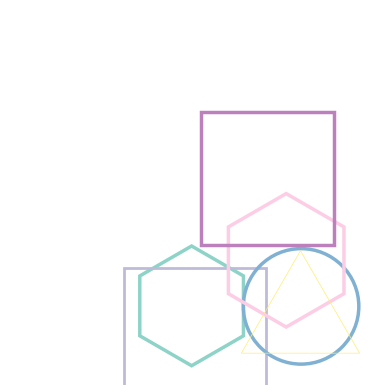[{"shape": "hexagon", "thickness": 2.5, "radius": 0.78, "center": [0.498, 0.206]}, {"shape": "square", "thickness": 2, "radius": 0.92, "center": [0.505, 0.12]}, {"shape": "circle", "thickness": 2.5, "radius": 0.75, "center": [0.782, 0.204]}, {"shape": "hexagon", "thickness": 2.5, "radius": 0.87, "center": [0.743, 0.324]}, {"shape": "square", "thickness": 2.5, "radius": 0.87, "center": [0.695, 0.536]}, {"shape": "triangle", "thickness": 0.5, "radius": 0.89, "center": [0.78, 0.171]}]